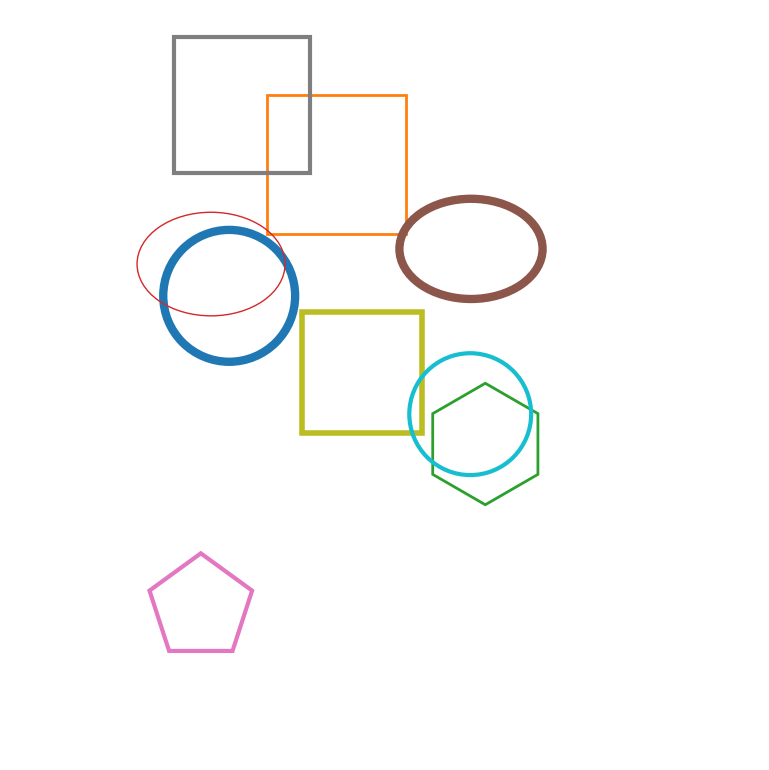[{"shape": "circle", "thickness": 3, "radius": 0.43, "center": [0.298, 0.616]}, {"shape": "square", "thickness": 1, "radius": 0.45, "center": [0.437, 0.786]}, {"shape": "hexagon", "thickness": 1, "radius": 0.39, "center": [0.63, 0.423]}, {"shape": "oval", "thickness": 0.5, "radius": 0.48, "center": [0.274, 0.657]}, {"shape": "oval", "thickness": 3, "radius": 0.46, "center": [0.612, 0.677]}, {"shape": "pentagon", "thickness": 1.5, "radius": 0.35, "center": [0.261, 0.211]}, {"shape": "square", "thickness": 1.5, "radius": 0.44, "center": [0.314, 0.864]}, {"shape": "square", "thickness": 2, "radius": 0.39, "center": [0.47, 0.516]}, {"shape": "circle", "thickness": 1.5, "radius": 0.4, "center": [0.611, 0.462]}]